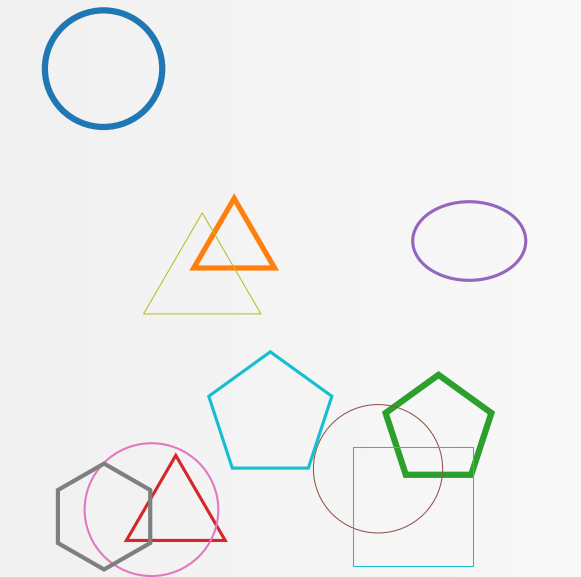[{"shape": "circle", "thickness": 3, "radius": 0.5, "center": [0.178, 0.88]}, {"shape": "triangle", "thickness": 2.5, "radius": 0.4, "center": [0.403, 0.575]}, {"shape": "pentagon", "thickness": 3, "radius": 0.48, "center": [0.754, 0.254]}, {"shape": "triangle", "thickness": 1.5, "radius": 0.49, "center": [0.302, 0.112]}, {"shape": "oval", "thickness": 1.5, "radius": 0.49, "center": [0.807, 0.582]}, {"shape": "circle", "thickness": 0.5, "radius": 0.56, "center": [0.65, 0.187]}, {"shape": "circle", "thickness": 1, "radius": 0.57, "center": [0.261, 0.117]}, {"shape": "hexagon", "thickness": 2, "radius": 0.46, "center": [0.179, 0.105]}, {"shape": "triangle", "thickness": 0.5, "radius": 0.58, "center": [0.348, 0.514]}, {"shape": "square", "thickness": 0.5, "radius": 0.52, "center": [0.711, 0.122]}, {"shape": "pentagon", "thickness": 1.5, "radius": 0.56, "center": [0.465, 0.279]}]